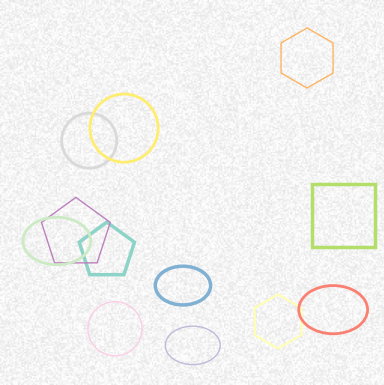[{"shape": "pentagon", "thickness": 2.5, "radius": 0.38, "center": [0.278, 0.348]}, {"shape": "hexagon", "thickness": 1.5, "radius": 0.35, "center": [0.722, 0.165]}, {"shape": "oval", "thickness": 1, "radius": 0.36, "center": [0.501, 0.103]}, {"shape": "oval", "thickness": 2, "radius": 0.45, "center": [0.865, 0.196]}, {"shape": "oval", "thickness": 2.5, "radius": 0.36, "center": [0.475, 0.258]}, {"shape": "hexagon", "thickness": 1, "radius": 0.39, "center": [0.798, 0.849]}, {"shape": "square", "thickness": 2.5, "radius": 0.41, "center": [0.892, 0.439]}, {"shape": "circle", "thickness": 1, "radius": 0.35, "center": [0.299, 0.146]}, {"shape": "circle", "thickness": 2, "radius": 0.36, "center": [0.232, 0.635]}, {"shape": "pentagon", "thickness": 1, "radius": 0.47, "center": [0.197, 0.393]}, {"shape": "oval", "thickness": 2, "radius": 0.44, "center": [0.148, 0.374]}, {"shape": "circle", "thickness": 2, "radius": 0.44, "center": [0.322, 0.667]}]